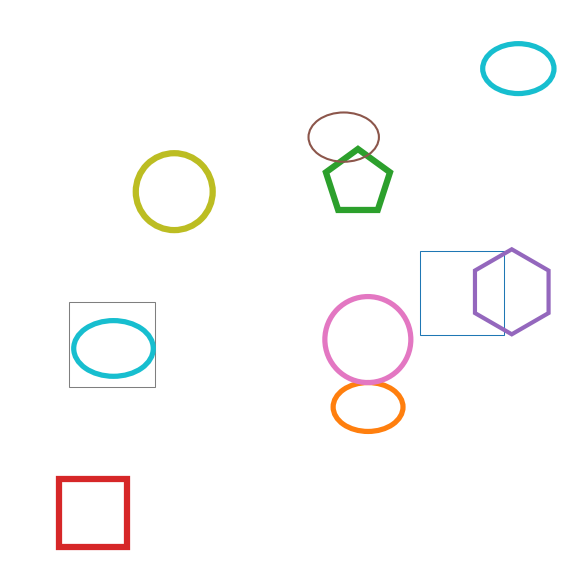[{"shape": "square", "thickness": 0.5, "radius": 0.36, "center": [0.8, 0.492]}, {"shape": "oval", "thickness": 2.5, "radius": 0.3, "center": [0.637, 0.294]}, {"shape": "pentagon", "thickness": 3, "radius": 0.29, "center": [0.62, 0.683]}, {"shape": "square", "thickness": 3, "radius": 0.29, "center": [0.161, 0.11]}, {"shape": "hexagon", "thickness": 2, "radius": 0.37, "center": [0.886, 0.494]}, {"shape": "oval", "thickness": 1, "radius": 0.3, "center": [0.595, 0.762]}, {"shape": "circle", "thickness": 2.5, "radius": 0.37, "center": [0.637, 0.411]}, {"shape": "square", "thickness": 0.5, "radius": 0.37, "center": [0.194, 0.403]}, {"shape": "circle", "thickness": 3, "radius": 0.33, "center": [0.302, 0.667]}, {"shape": "oval", "thickness": 2.5, "radius": 0.31, "center": [0.898, 0.88]}, {"shape": "oval", "thickness": 2.5, "radius": 0.34, "center": [0.197, 0.396]}]